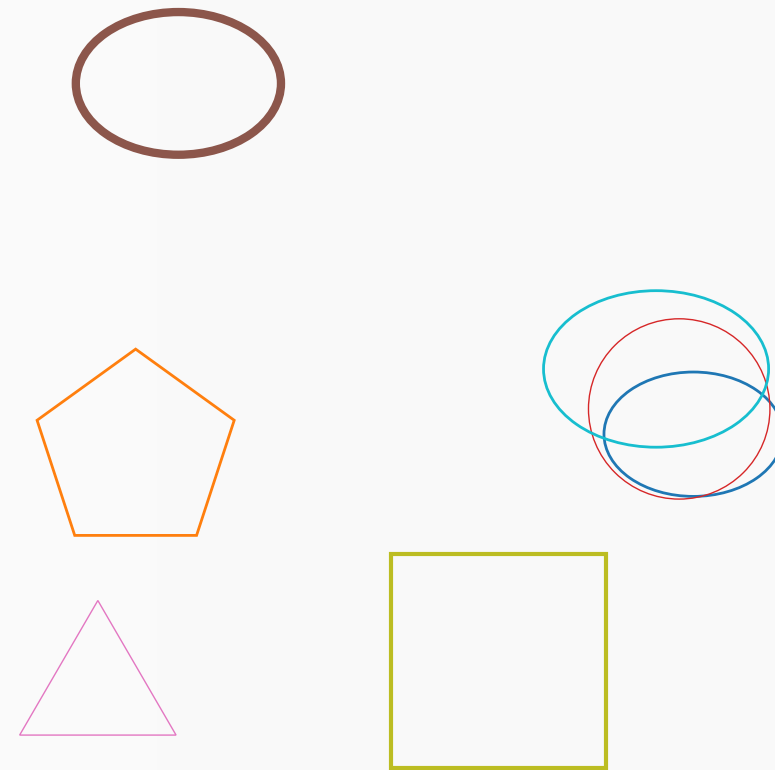[{"shape": "oval", "thickness": 1, "radius": 0.58, "center": [0.895, 0.436]}, {"shape": "pentagon", "thickness": 1, "radius": 0.67, "center": [0.175, 0.413]}, {"shape": "circle", "thickness": 0.5, "radius": 0.59, "center": [0.876, 0.469]}, {"shape": "oval", "thickness": 3, "radius": 0.66, "center": [0.23, 0.892]}, {"shape": "triangle", "thickness": 0.5, "radius": 0.58, "center": [0.126, 0.104]}, {"shape": "square", "thickness": 1.5, "radius": 0.69, "center": [0.643, 0.141]}, {"shape": "oval", "thickness": 1, "radius": 0.73, "center": [0.847, 0.521]}]